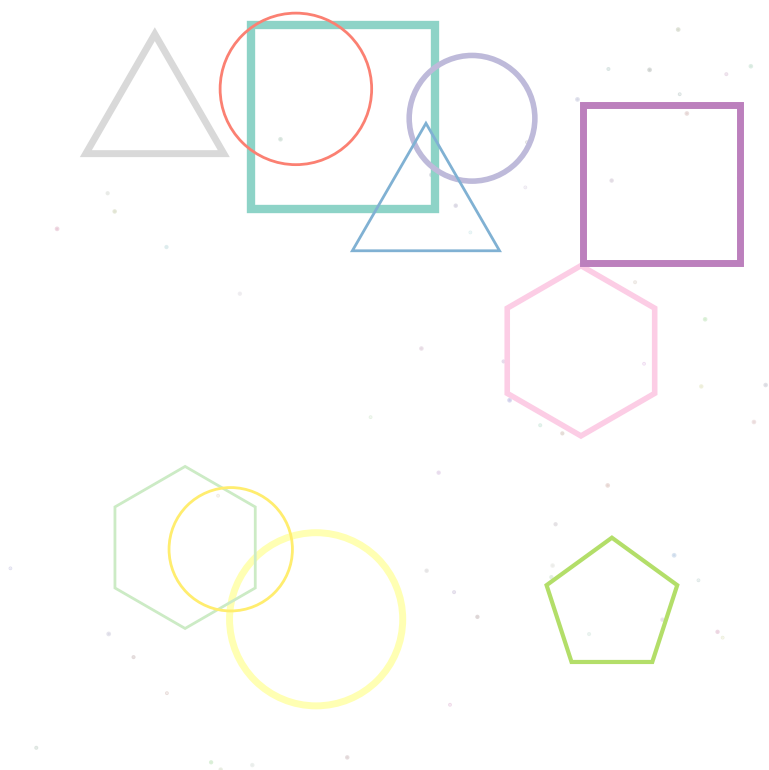[{"shape": "square", "thickness": 3, "radius": 0.6, "center": [0.445, 0.848]}, {"shape": "circle", "thickness": 2.5, "radius": 0.56, "center": [0.411, 0.196]}, {"shape": "circle", "thickness": 2, "radius": 0.41, "center": [0.613, 0.846]}, {"shape": "circle", "thickness": 1, "radius": 0.49, "center": [0.384, 0.885]}, {"shape": "triangle", "thickness": 1, "radius": 0.55, "center": [0.553, 0.73]}, {"shape": "pentagon", "thickness": 1.5, "radius": 0.45, "center": [0.795, 0.212]}, {"shape": "hexagon", "thickness": 2, "radius": 0.55, "center": [0.754, 0.544]}, {"shape": "triangle", "thickness": 2.5, "radius": 0.52, "center": [0.201, 0.852]}, {"shape": "square", "thickness": 2.5, "radius": 0.51, "center": [0.859, 0.761]}, {"shape": "hexagon", "thickness": 1, "radius": 0.53, "center": [0.24, 0.289]}, {"shape": "circle", "thickness": 1, "radius": 0.4, "center": [0.3, 0.287]}]